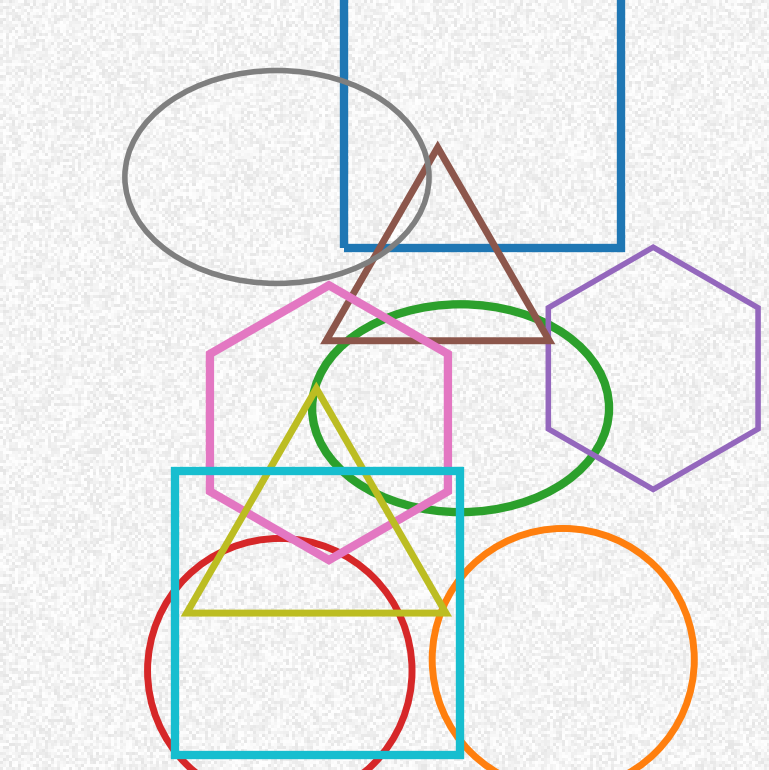[{"shape": "square", "thickness": 3, "radius": 0.9, "center": [0.627, 0.857]}, {"shape": "circle", "thickness": 2.5, "radius": 0.85, "center": [0.731, 0.143]}, {"shape": "oval", "thickness": 3, "radius": 0.96, "center": [0.598, 0.47]}, {"shape": "circle", "thickness": 2.5, "radius": 0.86, "center": [0.363, 0.129]}, {"shape": "hexagon", "thickness": 2, "radius": 0.79, "center": [0.848, 0.522]}, {"shape": "triangle", "thickness": 2.5, "radius": 0.84, "center": [0.568, 0.641]}, {"shape": "hexagon", "thickness": 3, "radius": 0.89, "center": [0.427, 0.451]}, {"shape": "oval", "thickness": 2, "radius": 0.99, "center": [0.36, 0.77]}, {"shape": "triangle", "thickness": 2.5, "radius": 0.97, "center": [0.411, 0.301]}, {"shape": "square", "thickness": 3, "radius": 0.92, "center": [0.412, 0.204]}]